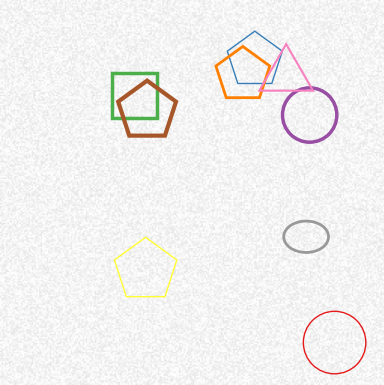[{"shape": "circle", "thickness": 1, "radius": 0.41, "center": [0.869, 0.11]}, {"shape": "pentagon", "thickness": 1, "radius": 0.38, "center": [0.662, 0.844]}, {"shape": "square", "thickness": 2.5, "radius": 0.29, "center": [0.349, 0.753]}, {"shape": "circle", "thickness": 2.5, "radius": 0.35, "center": [0.804, 0.701]}, {"shape": "pentagon", "thickness": 2, "radius": 0.37, "center": [0.631, 0.806]}, {"shape": "pentagon", "thickness": 1, "radius": 0.43, "center": [0.378, 0.298]}, {"shape": "pentagon", "thickness": 3, "radius": 0.39, "center": [0.382, 0.712]}, {"shape": "triangle", "thickness": 1.5, "radius": 0.4, "center": [0.743, 0.805]}, {"shape": "oval", "thickness": 2, "radius": 0.29, "center": [0.795, 0.385]}]